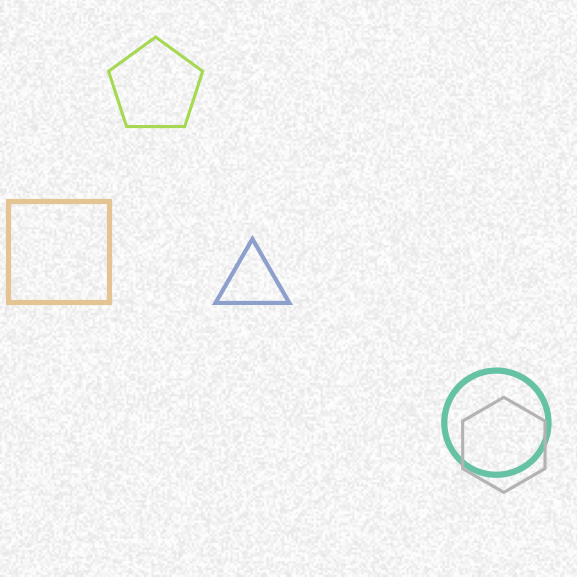[{"shape": "circle", "thickness": 3, "radius": 0.45, "center": [0.86, 0.267]}, {"shape": "triangle", "thickness": 2, "radius": 0.37, "center": [0.437, 0.512]}, {"shape": "pentagon", "thickness": 1.5, "radius": 0.43, "center": [0.269, 0.849]}, {"shape": "square", "thickness": 2.5, "radius": 0.44, "center": [0.101, 0.564]}, {"shape": "hexagon", "thickness": 1.5, "radius": 0.41, "center": [0.872, 0.229]}]